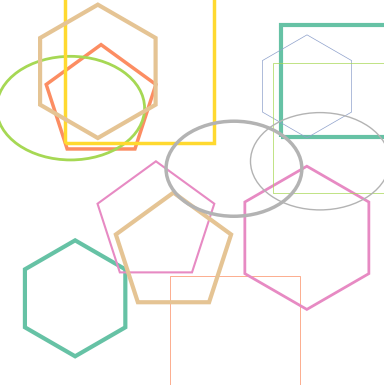[{"shape": "square", "thickness": 3, "radius": 0.73, "center": [0.876, 0.789]}, {"shape": "hexagon", "thickness": 3, "radius": 0.75, "center": [0.195, 0.225]}, {"shape": "square", "thickness": 0.5, "radius": 0.84, "center": [0.61, 0.115]}, {"shape": "pentagon", "thickness": 2.5, "radius": 0.75, "center": [0.262, 0.734]}, {"shape": "hexagon", "thickness": 0.5, "radius": 0.67, "center": [0.797, 0.776]}, {"shape": "pentagon", "thickness": 1.5, "radius": 0.8, "center": [0.405, 0.422]}, {"shape": "hexagon", "thickness": 2, "radius": 0.93, "center": [0.797, 0.382]}, {"shape": "square", "thickness": 0.5, "radius": 0.84, "center": [0.878, 0.668]}, {"shape": "oval", "thickness": 2, "radius": 0.96, "center": [0.183, 0.719]}, {"shape": "square", "thickness": 2.5, "radius": 0.96, "center": [0.362, 0.82]}, {"shape": "pentagon", "thickness": 3, "radius": 0.79, "center": [0.451, 0.342]}, {"shape": "hexagon", "thickness": 3, "radius": 0.87, "center": [0.254, 0.815]}, {"shape": "oval", "thickness": 2.5, "radius": 0.88, "center": [0.608, 0.562]}, {"shape": "oval", "thickness": 1, "radius": 0.9, "center": [0.831, 0.581]}]